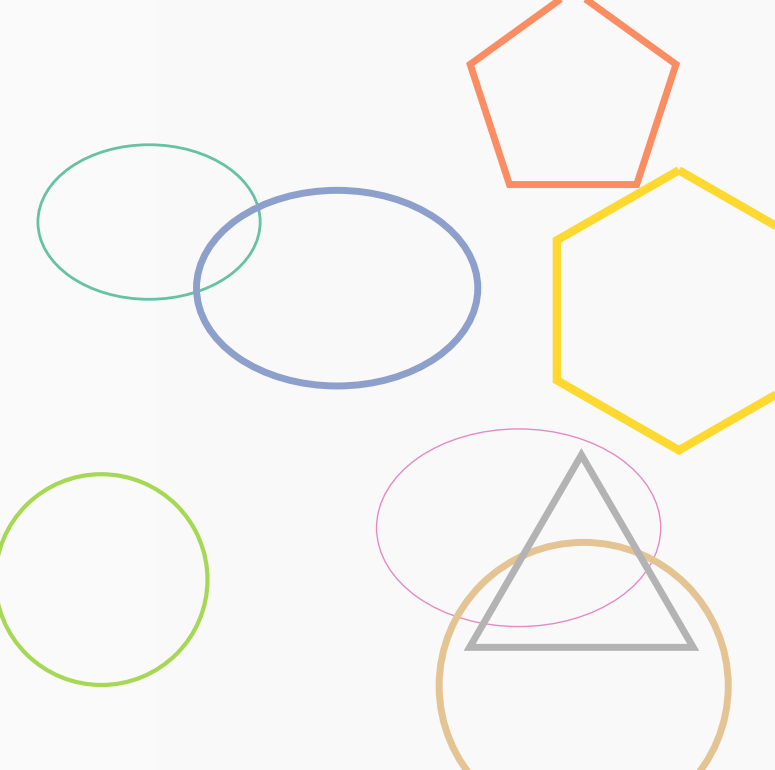[{"shape": "oval", "thickness": 1, "radius": 0.72, "center": [0.192, 0.712]}, {"shape": "pentagon", "thickness": 2.5, "radius": 0.7, "center": [0.739, 0.873]}, {"shape": "oval", "thickness": 2.5, "radius": 0.91, "center": [0.435, 0.626]}, {"shape": "oval", "thickness": 0.5, "radius": 0.92, "center": [0.669, 0.315]}, {"shape": "circle", "thickness": 1.5, "radius": 0.68, "center": [0.131, 0.247]}, {"shape": "hexagon", "thickness": 3, "radius": 0.91, "center": [0.876, 0.597]}, {"shape": "circle", "thickness": 2.5, "radius": 0.93, "center": [0.753, 0.109]}, {"shape": "triangle", "thickness": 2.5, "radius": 0.83, "center": [0.75, 0.243]}]